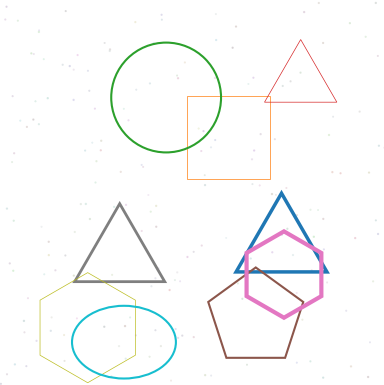[{"shape": "triangle", "thickness": 2.5, "radius": 0.68, "center": [0.731, 0.362]}, {"shape": "square", "thickness": 0.5, "radius": 0.54, "center": [0.595, 0.644]}, {"shape": "circle", "thickness": 1.5, "radius": 0.71, "center": [0.432, 0.747]}, {"shape": "triangle", "thickness": 0.5, "radius": 0.54, "center": [0.781, 0.789]}, {"shape": "pentagon", "thickness": 1.5, "radius": 0.65, "center": [0.664, 0.176]}, {"shape": "hexagon", "thickness": 3, "radius": 0.56, "center": [0.738, 0.287]}, {"shape": "triangle", "thickness": 2, "radius": 0.67, "center": [0.311, 0.336]}, {"shape": "hexagon", "thickness": 0.5, "radius": 0.71, "center": [0.228, 0.149]}, {"shape": "oval", "thickness": 1.5, "radius": 0.67, "center": [0.322, 0.111]}]